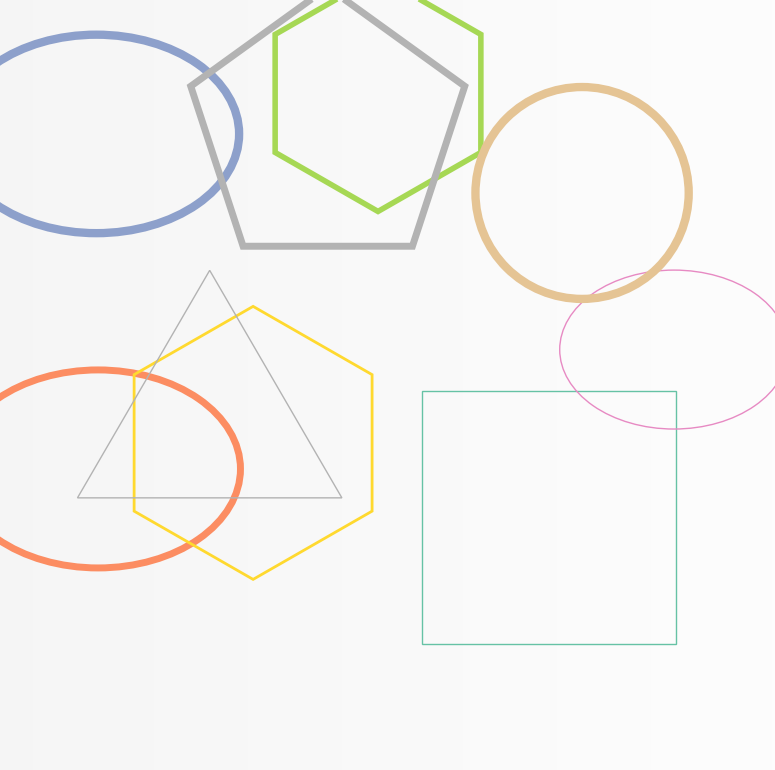[{"shape": "square", "thickness": 0.5, "radius": 0.82, "center": [0.708, 0.328]}, {"shape": "oval", "thickness": 2.5, "radius": 0.92, "center": [0.127, 0.391]}, {"shape": "oval", "thickness": 3, "radius": 0.92, "center": [0.124, 0.826]}, {"shape": "oval", "thickness": 0.5, "radius": 0.74, "center": [0.87, 0.546]}, {"shape": "hexagon", "thickness": 2, "radius": 0.77, "center": [0.488, 0.879]}, {"shape": "hexagon", "thickness": 1, "radius": 0.89, "center": [0.327, 0.425]}, {"shape": "circle", "thickness": 3, "radius": 0.69, "center": [0.751, 0.749]}, {"shape": "pentagon", "thickness": 2.5, "radius": 0.93, "center": [0.423, 0.831]}, {"shape": "triangle", "thickness": 0.5, "radius": 0.98, "center": [0.271, 0.452]}]